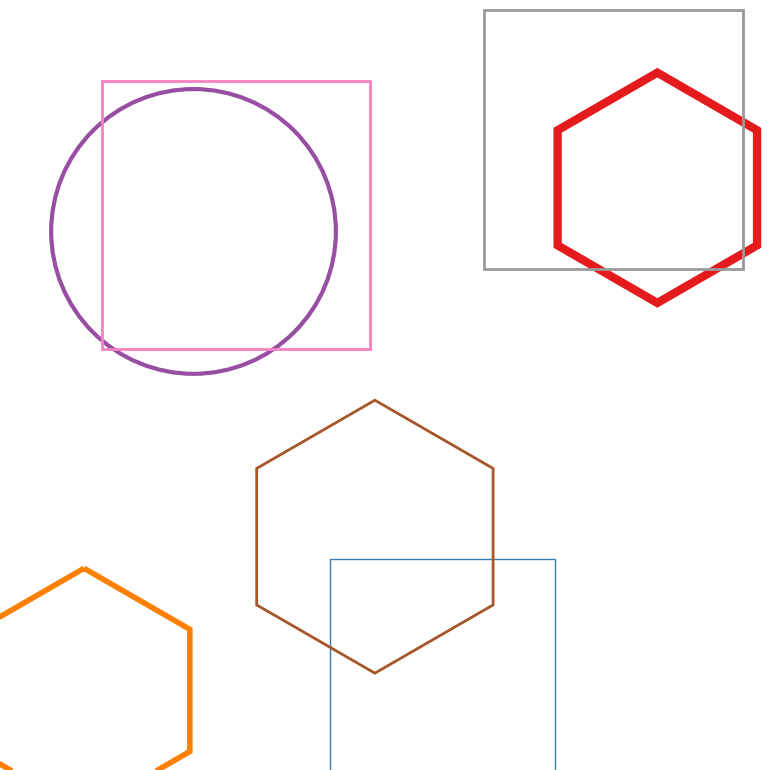[{"shape": "hexagon", "thickness": 3, "radius": 0.75, "center": [0.854, 0.756]}, {"shape": "square", "thickness": 0.5, "radius": 0.73, "center": [0.575, 0.129]}, {"shape": "circle", "thickness": 1.5, "radius": 0.92, "center": [0.251, 0.699]}, {"shape": "hexagon", "thickness": 2, "radius": 0.79, "center": [0.109, 0.103]}, {"shape": "hexagon", "thickness": 1, "radius": 0.89, "center": [0.487, 0.303]}, {"shape": "square", "thickness": 1, "radius": 0.87, "center": [0.306, 0.72]}, {"shape": "square", "thickness": 1, "radius": 0.84, "center": [0.797, 0.819]}]